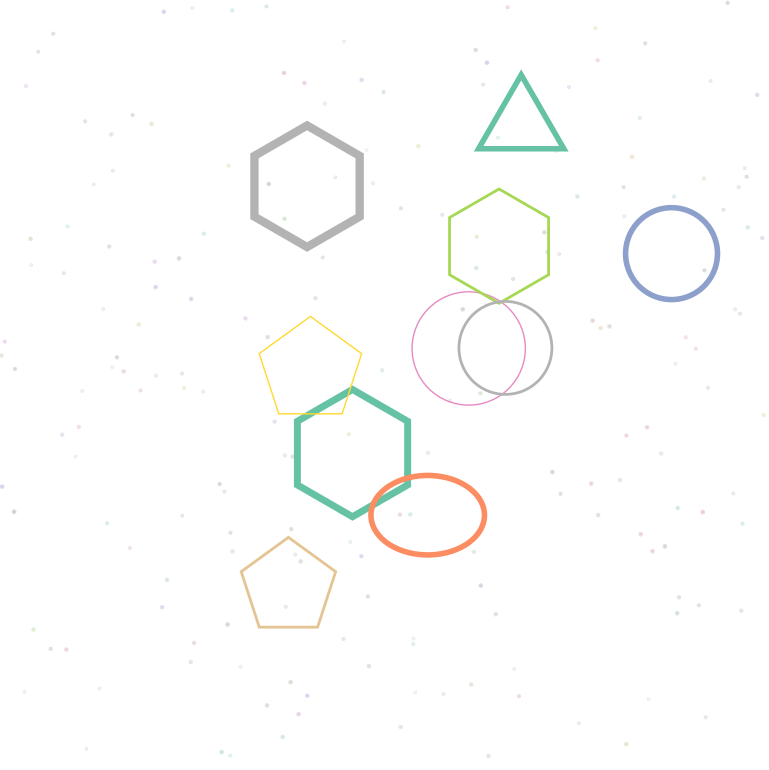[{"shape": "hexagon", "thickness": 2.5, "radius": 0.41, "center": [0.458, 0.412]}, {"shape": "triangle", "thickness": 2, "radius": 0.32, "center": [0.677, 0.839]}, {"shape": "oval", "thickness": 2, "radius": 0.37, "center": [0.555, 0.331]}, {"shape": "circle", "thickness": 2, "radius": 0.3, "center": [0.872, 0.671]}, {"shape": "circle", "thickness": 0.5, "radius": 0.37, "center": [0.609, 0.547]}, {"shape": "hexagon", "thickness": 1, "radius": 0.37, "center": [0.648, 0.68]}, {"shape": "pentagon", "thickness": 0.5, "radius": 0.35, "center": [0.403, 0.519]}, {"shape": "pentagon", "thickness": 1, "radius": 0.32, "center": [0.375, 0.238]}, {"shape": "hexagon", "thickness": 3, "radius": 0.39, "center": [0.399, 0.758]}, {"shape": "circle", "thickness": 1, "radius": 0.3, "center": [0.656, 0.548]}]